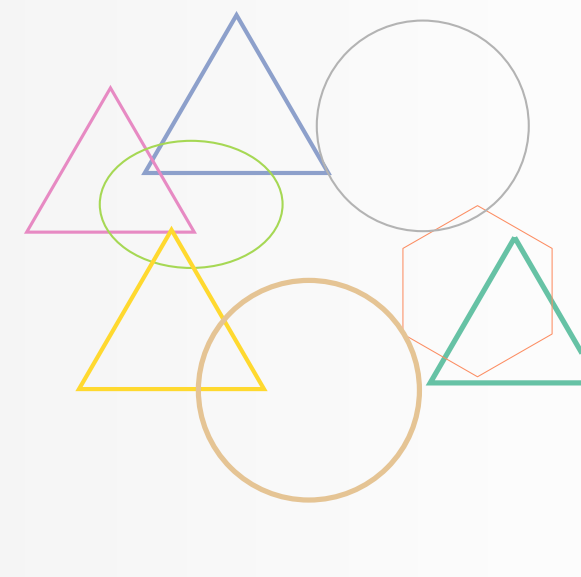[{"shape": "triangle", "thickness": 2.5, "radius": 0.84, "center": [0.885, 0.42]}, {"shape": "hexagon", "thickness": 0.5, "radius": 0.74, "center": [0.822, 0.495]}, {"shape": "triangle", "thickness": 2, "radius": 0.91, "center": [0.407, 0.791]}, {"shape": "triangle", "thickness": 1.5, "radius": 0.83, "center": [0.19, 0.68]}, {"shape": "oval", "thickness": 1, "radius": 0.79, "center": [0.329, 0.645]}, {"shape": "triangle", "thickness": 2, "radius": 0.92, "center": [0.295, 0.417]}, {"shape": "circle", "thickness": 2.5, "radius": 0.95, "center": [0.531, 0.323]}, {"shape": "circle", "thickness": 1, "radius": 0.91, "center": [0.727, 0.781]}]